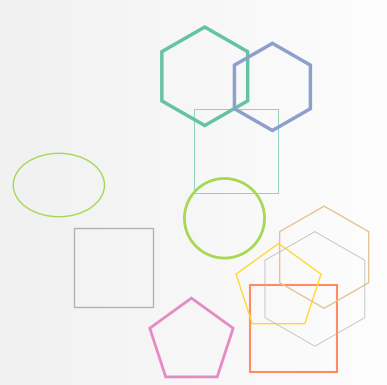[{"shape": "hexagon", "thickness": 2.5, "radius": 0.64, "center": [0.528, 0.802]}, {"shape": "square", "thickness": 0.5, "radius": 0.54, "center": [0.609, 0.609]}, {"shape": "square", "thickness": 1.5, "radius": 0.56, "center": [0.757, 0.147]}, {"shape": "hexagon", "thickness": 2.5, "radius": 0.57, "center": [0.703, 0.774]}, {"shape": "pentagon", "thickness": 2, "radius": 0.57, "center": [0.494, 0.113]}, {"shape": "oval", "thickness": 1, "radius": 0.59, "center": [0.152, 0.519]}, {"shape": "circle", "thickness": 2, "radius": 0.52, "center": [0.579, 0.433]}, {"shape": "pentagon", "thickness": 1, "radius": 0.58, "center": [0.719, 0.252]}, {"shape": "hexagon", "thickness": 1, "radius": 0.66, "center": [0.837, 0.332]}, {"shape": "hexagon", "thickness": 0.5, "radius": 0.74, "center": [0.813, 0.25]}, {"shape": "square", "thickness": 1, "radius": 0.51, "center": [0.293, 0.305]}]